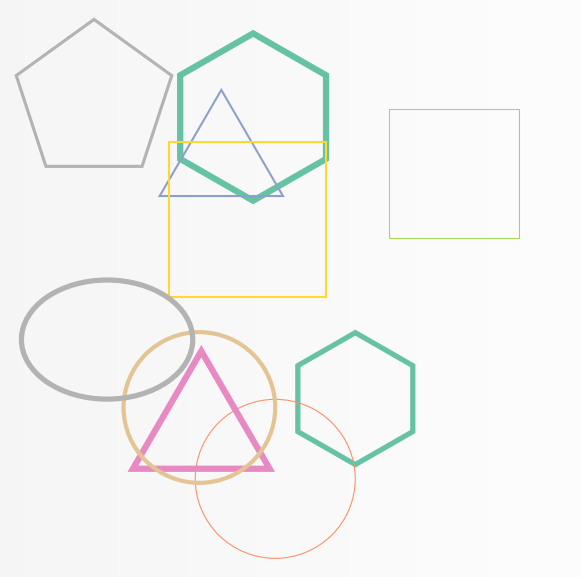[{"shape": "hexagon", "thickness": 2.5, "radius": 0.57, "center": [0.611, 0.309]}, {"shape": "hexagon", "thickness": 3, "radius": 0.72, "center": [0.435, 0.796]}, {"shape": "circle", "thickness": 0.5, "radius": 0.69, "center": [0.474, 0.17]}, {"shape": "triangle", "thickness": 1, "radius": 0.61, "center": [0.381, 0.721]}, {"shape": "triangle", "thickness": 3, "radius": 0.68, "center": [0.346, 0.255]}, {"shape": "square", "thickness": 0.5, "radius": 0.56, "center": [0.781, 0.699]}, {"shape": "square", "thickness": 1, "radius": 0.67, "center": [0.426, 0.619]}, {"shape": "circle", "thickness": 2, "radius": 0.65, "center": [0.343, 0.294]}, {"shape": "oval", "thickness": 2.5, "radius": 0.74, "center": [0.184, 0.411]}, {"shape": "pentagon", "thickness": 1.5, "radius": 0.7, "center": [0.162, 0.825]}]